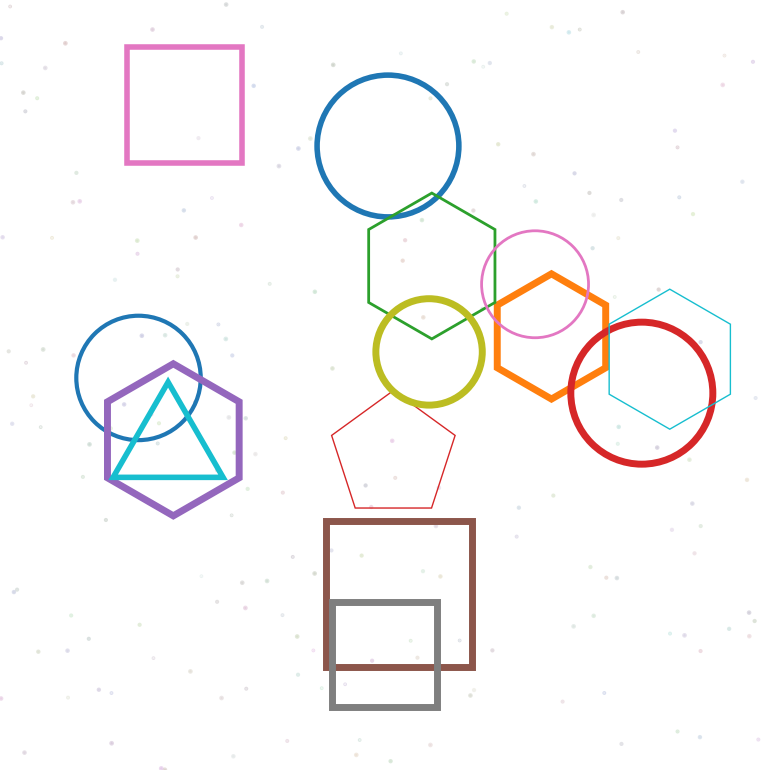[{"shape": "circle", "thickness": 1.5, "radius": 0.4, "center": [0.18, 0.509]}, {"shape": "circle", "thickness": 2, "radius": 0.46, "center": [0.504, 0.81]}, {"shape": "hexagon", "thickness": 2.5, "radius": 0.41, "center": [0.716, 0.563]}, {"shape": "hexagon", "thickness": 1, "radius": 0.47, "center": [0.561, 0.655]}, {"shape": "circle", "thickness": 2.5, "radius": 0.46, "center": [0.834, 0.489]}, {"shape": "pentagon", "thickness": 0.5, "radius": 0.42, "center": [0.511, 0.408]}, {"shape": "hexagon", "thickness": 2.5, "radius": 0.49, "center": [0.225, 0.429]}, {"shape": "square", "thickness": 2.5, "radius": 0.47, "center": [0.518, 0.229]}, {"shape": "square", "thickness": 2, "radius": 0.38, "center": [0.24, 0.863]}, {"shape": "circle", "thickness": 1, "radius": 0.35, "center": [0.695, 0.631]}, {"shape": "square", "thickness": 2.5, "radius": 0.34, "center": [0.499, 0.15]}, {"shape": "circle", "thickness": 2.5, "radius": 0.35, "center": [0.557, 0.543]}, {"shape": "triangle", "thickness": 2, "radius": 0.41, "center": [0.218, 0.421]}, {"shape": "hexagon", "thickness": 0.5, "radius": 0.45, "center": [0.87, 0.534]}]